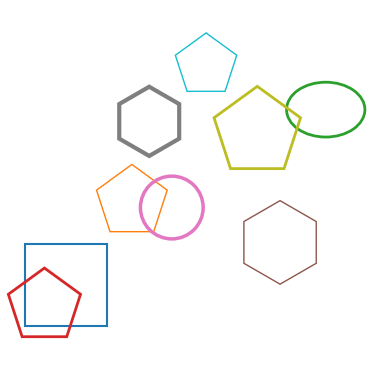[{"shape": "square", "thickness": 1.5, "radius": 0.53, "center": [0.172, 0.26]}, {"shape": "pentagon", "thickness": 1, "radius": 0.48, "center": [0.343, 0.476]}, {"shape": "oval", "thickness": 2, "radius": 0.51, "center": [0.846, 0.715]}, {"shape": "pentagon", "thickness": 2, "radius": 0.49, "center": [0.115, 0.205]}, {"shape": "hexagon", "thickness": 1, "radius": 0.54, "center": [0.727, 0.37]}, {"shape": "circle", "thickness": 2.5, "radius": 0.41, "center": [0.446, 0.461]}, {"shape": "hexagon", "thickness": 3, "radius": 0.45, "center": [0.388, 0.685]}, {"shape": "pentagon", "thickness": 2, "radius": 0.59, "center": [0.668, 0.658]}, {"shape": "pentagon", "thickness": 1, "radius": 0.42, "center": [0.535, 0.831]}]